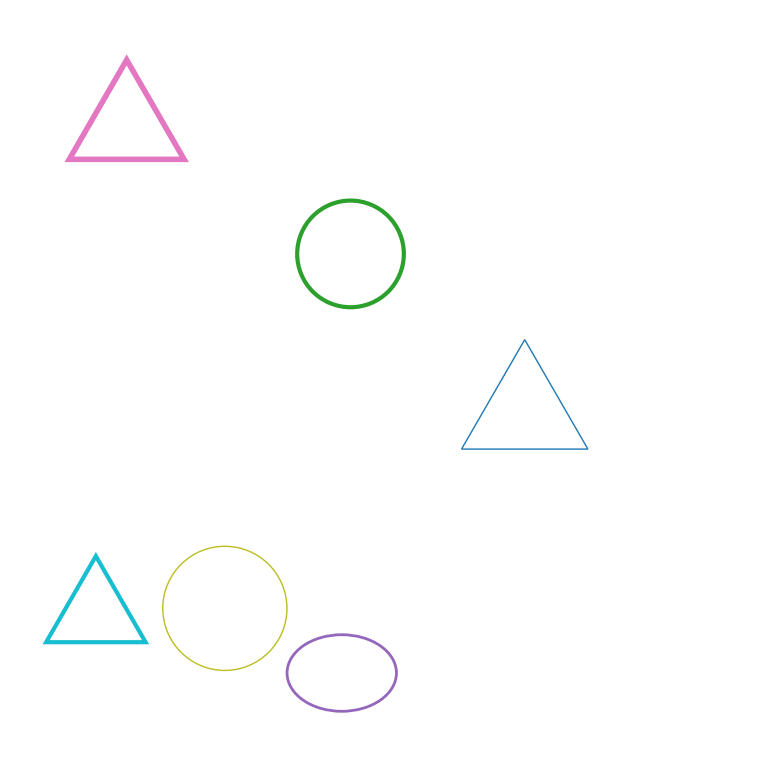[{"shape": "triangle", "thickness": 0.5, "radius": 0.47, "center": [0.681, 0.464]}, {"shape": "circle", "thickness": 1.5, "radius": 0.35, "center": [0.455, 0.67]}, {"shape": "oval", "thickness": 1, "radius": 0.36, "center": [0.444, 0.126]}, {"shape": "triangle", "thickness": 2, "radius": 0.43, "center": [0.165, 0.836]}, {"shape": "circle", "thickness": 0.5, "radius": 0.4, "center": [0.292, 0.21]}, {"shape": "triangle", "thickness": 1.5, "radius": 0.37, "center": [0.124, 0.203]}]